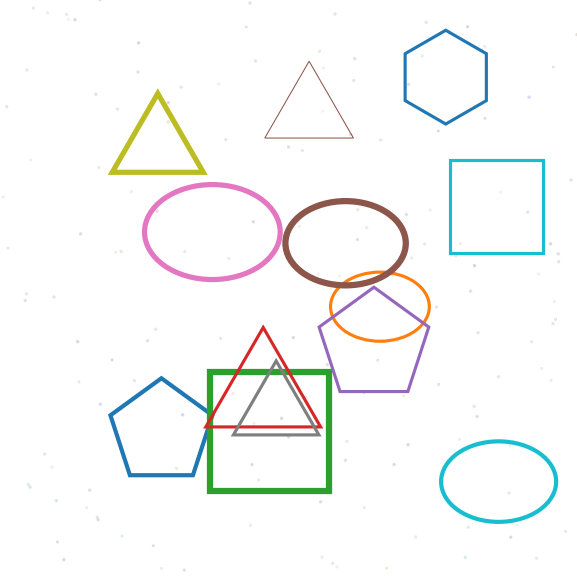[{"shape": "pentagon", "thickness": 2, "radius": 0.46, "center": [0.28, 0.251]}, {"shape": "hexagon", "thickness": 1.5, "radius": 0.41, "center": [0.772, 0.866]}, {"shape": "oval", "thickness": 1.5, "radius": 0.43, "center": [0.658, 0.468]}, {"shape": "square", "thickness": 3, "radius": 0.52, "center": [0.467, 0.252]}, {"shape": "triangle", "thickness": 1.5, "radius": 0.57, "center": [0.456, 0.317]}, {"shape": "pentagon", "thickness": 1.5, "radius": 0.5, "center": [0.648, 0.402]}, {"shape": "triangle", "thickness": 0.5, "radius": 0.44, "center": [0.535, 0.804]}, {"shape": "oval", "thickness": 3, "radius": 0.52, "center": [0.598, 0.578]}, {"shape": "oval", "thickness": 2.5, "radius": 0.59, "center": [0.368, 0.597]}, {"shape": "triangle", "thickness": 1.5, "radius": 0.43, "center": [0.478, 0.289]}, {"shape": "triangle", "thickness": 2.5, "radius": 0.45, "center": [0.273, 0.746]}, {"shape": "square", "thickness": 1.5, "radius": 0.4, "center": [0.859, 0.641]}, {"shape": "oval", "thickness": 2, "radius": 0.5, "center": [0.863, 0.165]}]